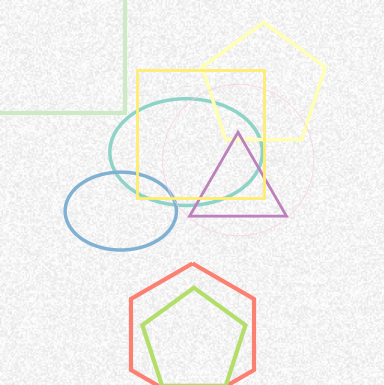[{"shape": "oval", "thickness": 2.5, "radius": 0.99, "center": [0.483, 0.605]}, {"shape": "pentagon", "thickness": 2.5, "radius": 0.84, "center": [0.685, 0.774]}, {"shape": "hexagon", "thickness": 3, "radius": 0.92, "center": [0.5, 0.131]}, {"shape": "oval", "thickness": 2.5, "radius": 0.72, "center": [0.314, 0.452]}, {"shape": "pentagon", "thickness": 3, "radius": 0.7, "center": [0.504, 0.112]}, {"shape": "circle", "thickness": 0.5, "radius": 0.98, "center": [0.619, 0.584]}, {"shape": "triangle", "thickness": 2, "radius": 0.73, "center": [0.618, 0.511]}, {"shape": "square", "thickness": 3, "radius": 0.92, "center": [0.141, 0.891]}, {"shape": "square", "thickness": 2, "radius": 0.83, "center": [0.52, 0.652]}]